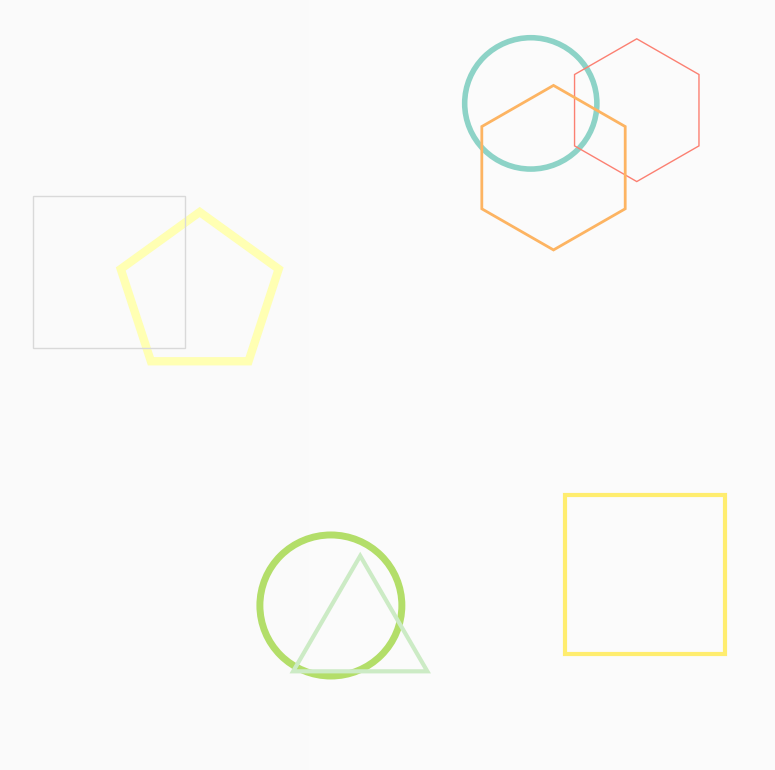[{"shape": "circle", "thickness": 2, "radius": 0.43, "center": [0.685, 0.866]}, {"shape": "pentagon", "thickness": 3, "radius": 0.54, "center": [0.258, 0.618]}, {"shape": "hexagon", "thickness": 0.5, "radius": 0.46, "center": [0.822, 0.857]}, {"shape": "hexagon", "thickness": 1, "radius": 0.53, "center": [0.714, 0.782]}, {"shape": "circle", "thickness": 2.5, "radius": 0.46, "center": [0.427, 0.214]}, {"shape": "square", "thickness": 0.5, "radius": 0.49, "center": [0.141, 0.647]}, {"shape": "triangle", "thickness": 1.5, "radius": 0.5, "center": [0.465, 0.178]}, {"shape": "square", "thickness": 1.5, "radius": 0.52, "center": [0.832, 0.254]}]